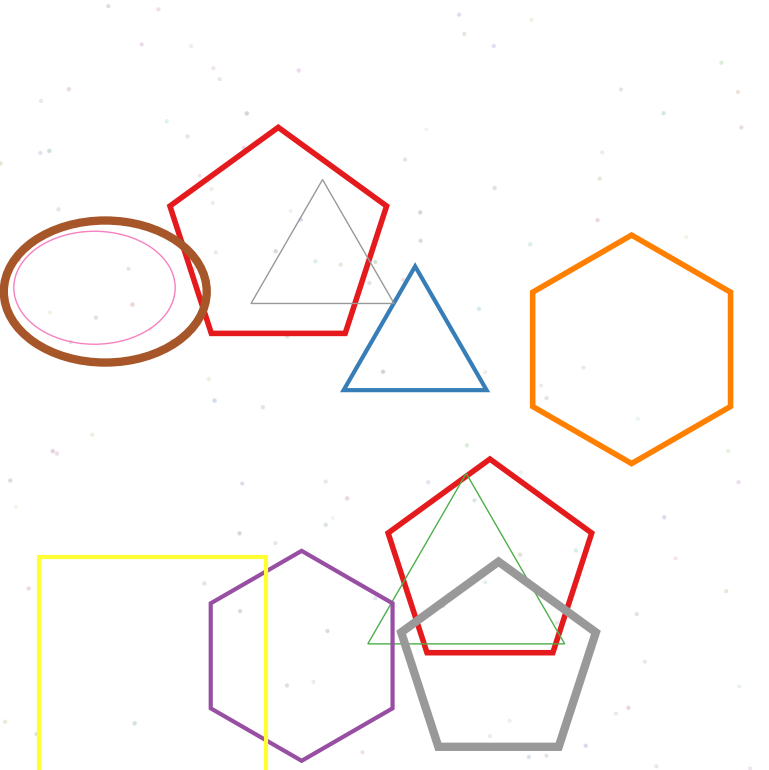[{"shape": "pentagon", "thickness": 2, "radius": 0.7, "center": [0.636, 0.265]}, {"shape": "pentagon", "thickness": 2, "radius": 0.74, "center": [0.361, 0.687]}, {"shape": "triangle", "thickness": 1.5, "radius": 0.54, "center": [0.539, 0.547]}, {"shape": "triangle", "thickness": 0.5, "radius": 0.74, "center": [0.606, 0.238]}, {"shape": "hexagon", "thickness": 1.5, "radius": 0.68, "center": [0.392, 0.148]}, {"shape": "hexagon", "thickness": 2, "radius": 0.74, "center": [0.82, 0.546]}, {"shape": "square", "thickness": 1.5, "radius": 0.74, "center": [0.198, 0.129]}, {"shape": "oval", "thickness": 3, "radius": 0.66, "center": [0.137, 0.621]}, {"shape": "oval", "thickness": 0.5, "radius": 0.52, "center": [0.123, 0.626]}, {"shape": "pentagon", "thickness": 3, "radius": 0.66, "center": [0.647, 0.138]}, {"shape": "triangle", "thickness": 0.5, "radius": 0.54, "center": [0.419, 0.66]}]